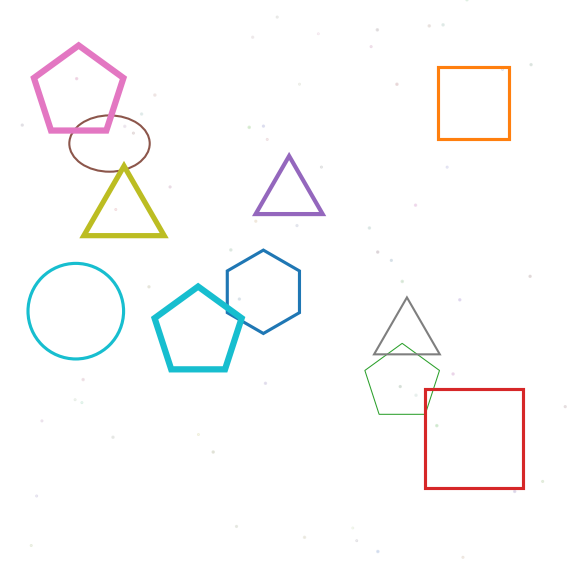[{"shape": "hexagon", "thickness": 1.5, "radius": 0.36, "center": [0.456, 0.494]}, {"shape": "square", "thickness": 1.5, "radius": 0.31, "center": [0.82, 0.821]}, {"shape": "pentagon", "thickness": 0.5, "radius": 0.34, "center": [0.696, 0.337]}, {"shape": "square", "thickness": 1.5, "radius": 0.43, "center": [0.82, 0.24]}, {"shape": "triangle", "thickness": 2, "radius": 0.34, "center": [0.501, 0.662]}, {"shape": "oval", "thickness": 1, "radius": 0.35, "center": [0.19, 0.751]}, {"shape": "pentagon", "thickness": 3, "radius": 0.41, "center": [0.136, 0.839]}, {"shape": "triangle", "thickness": 1, "radius": 0.33, "center": [0.705, 0.418]}, {"shape": "triangle", "thickness": 2.5, "radius": 0.4, "center": [0.215, 0.631]}, {"shape": "circle", "thickness": 1.5, "radius": 0.41, "center": [0.131, 0.46]}, {"shape": "pentagon", "thickness": 3, "radius": 0.4, "center": [0.343, 0.424]}]